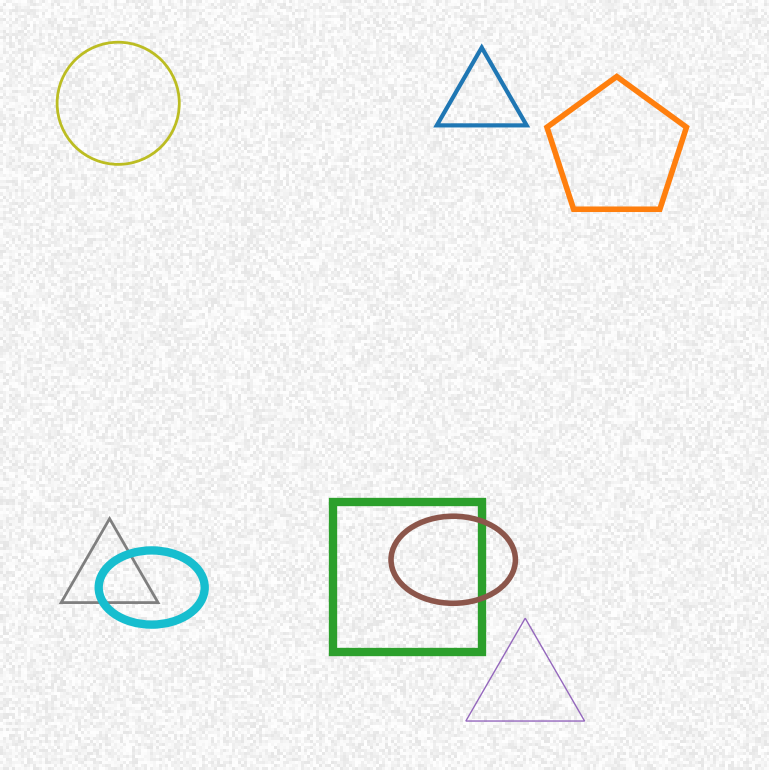[{"shape": "triangle", "thickness": 1.5, "radius": 0.34, "center": [0.626, 0.871]}, {"shape": "pentagon", "thickness": 2, "radius": 0.48, "center": [0.801, 0.805]}, {"shape": "square", "thickness": 3, "radius": 0.49, "center": [0.529, 0.25]}, {"shape": "triangle", "thickness": 0.5, "radius": 0.45, "center": [0.682, 0.108]}, {"shape": "oval", "thickness": 2, "radius": 0.4, "center": [0.589, 0.273]}, {"shape": "triangle", "thickness": 1, "radius": 0.36, "center": [0.142, 0.254]}, {"shape": "circle", "thickness": 1, "radius": 0.4, "center": [0.154, 0.866]}, {"shape": "oval", "thickness": 3, "radius": 0.34, "center": [0.197, 0.237]}]